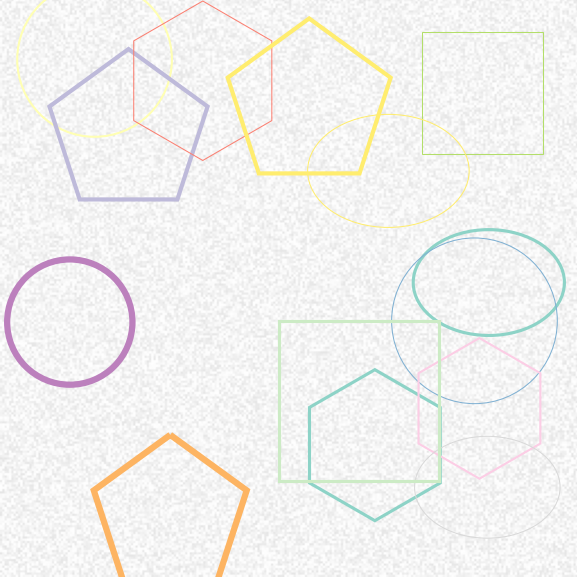[{"shape": "hexagon", "thickness": 1.5, "radius": 0.65, "center": [0.649, 0.228]}, {"shape": "oval", "thickness": 1.5, "radius": 0.65, "center": [0.846, 0.51]}, {"shape": "circle", "thickness": 1, "radius": 0.67, "center": [0.164, 0.896]}, {"shape": "pentagon", "thickness": 2, "radius": 0.72, "center": [0.223, 0.77]}, {"shape": "hexagon", "thickness": 0.5, "radius": 0.69, "center": [0.351, 0.859]}, {"shape": "circle", "thickness": 0.5, "radius": 0.72, "center": [0.822, 0.444]}, {"shape": "pentagon", "thickness": 3, "radius": 0.7, "center": [0.295, 0.107]}, {"shape": "square", "thickness": 0.5, "radius": 0.53, "center": [0.835, 0.838]}, {"shape": "hexagon", "thickness": 1, "radius": 0.61, "center": [0.83, 0.292]}, {"shape": "oval", "thickness": 0.5, "radius": 0.63, "center": [0.844, 0.155]}, {"shape": "circle", "thickness": 3, "radius": 0.54, "center": [0.121, 0.441]}, {"shape": "square", "thickness": 1.5, "radius": 0.69, "center": [0.622, 0.305]}, {"shape": "pentagon", "thickness": 2, "radius": 0.74, "center": [0.535, 0.819]}, {"shape": "oval", "thickness": 0.5, "radius": 0.7, "center": [0.673, 0.703]}]